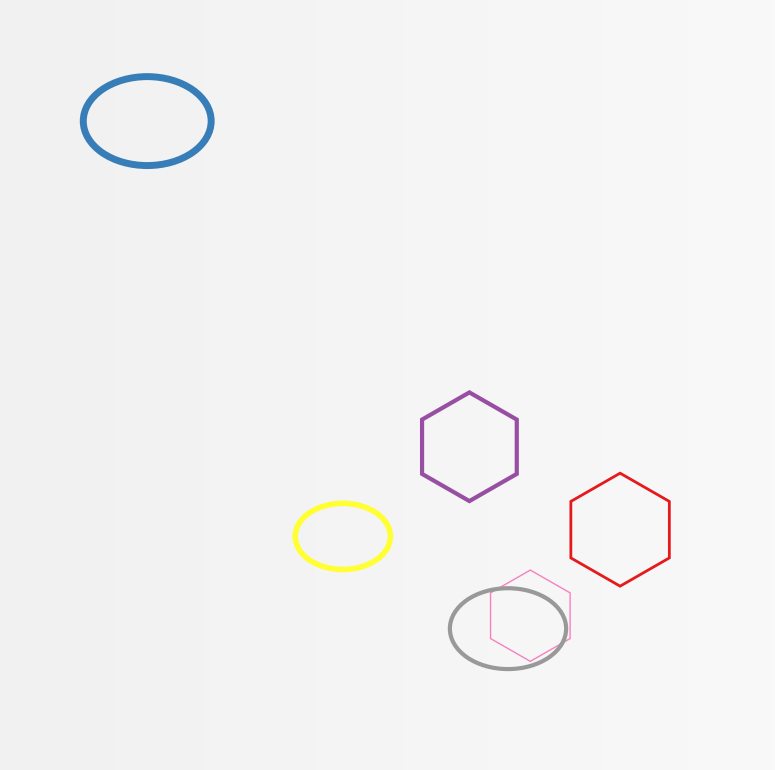[{"shape": "hexagon", "thickness": 1, "radius": 0.37, "center": [0.8, 0.312]}, {"shape": "oval", "thickness": 2.5, "radius": 0.41, "center": [0.19, 0.843]}, {"shape": "hexagon", "thickness": 1.5, "radius": 0.35, "center": [0.606, 0.42]}, {"shape": "oval", "thickness": 2, "radius": 0.31, "center": [0.442, 0.303]}, {"shape": "hexagon", "thickness": 0.5, "radius": 0.3, "center": [0.684, 0.2]}, {"shape": "oval", "thickness": 1.5, "radius": 0.38, "center": [0.655, 0.184]}]